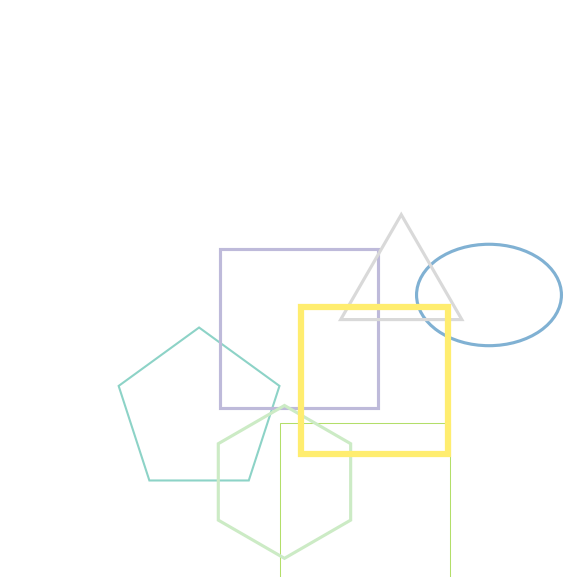[{"shape": "pentagon", "thickness": 1, "radius": 0.73, "center": [0.345, 0.286]}, {"shape": "square", "thickness": 1.5, "radius": 0.69, "center": [0.517, 0.43]}, {"shape": "oval", "thickness": 1.5, "radius": 0.63, "center": [0.847, 0.488]}, {"shape": "square", "thickness": 0.5, "radius": 0.74, "center": [0.632, 0.119]}, {"shape": "triangle", "thickness": 1.5, "radius": 0.61, "center": [0.695, 0.506]}, {"shape": "hexagon", "thickness": 1.5, "radius": 0.66, "center": [0.493, 0.165]}, {"shape": "square", "thickness": 3, "radius": 0.64, "center": [0.648, 0.34]}]